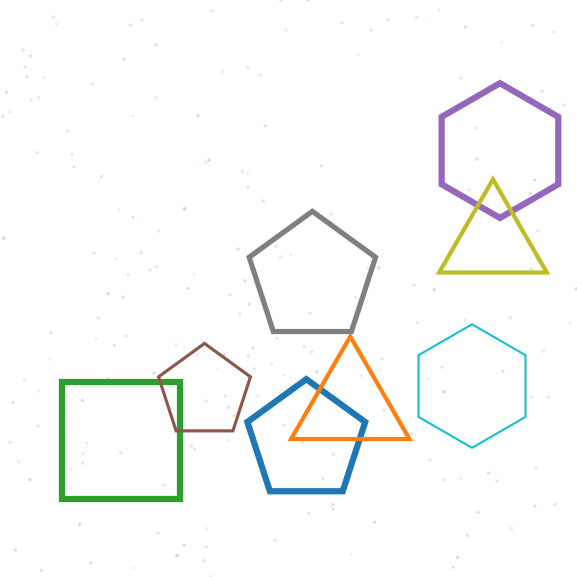[{"shape": "pentagon", "thickness": 3, "radius": 0.54, "center": [0.53, 0.235]}, {"shape": "triangle", "thickness": 2, "radius": 0.59, "center": [0.607, 0.298]}, {"shape": "square", "thickness": 3, "radius": 0.51, "center": [0.21, 0.236]}, {"shape": "hexagon", "thickness": 3, "radius": 0.58, "center": [0.866, 0.738]}, {"shape": "pentagon", "thickness": 1.5, "radius": 0.42, "center": [0.354, 0.321]}, {"shape": "pentagon", "thickness": 2.5, "radius": 0.58, "center": [0.541, 0.518]}, {"shape": "triangle", "thickness": 2, "radius": 0.54, "center": [0.854, 0.581]}, {"shape": "hexagon", "thickness": 1, "radius": 0.53, "center": [0.817, 0.331]}]